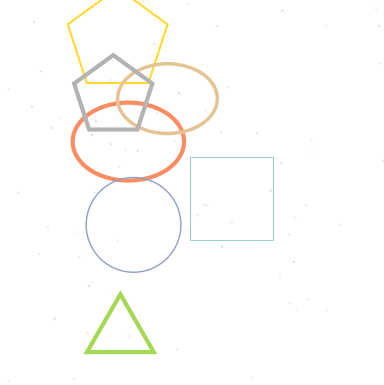[{"shape": "square", "thickness": 0.5, "radius": 0.54, "center": [0.601, 0.484]}, {"shape": "oval", "thickness": 3, "radius": 0.72, "center": [0.333, 0.632]}, {"shape": "circle", "thickness": 1, "radius": 0.62, "center": [0.347, 0.416]}, {"shape": "triangle", "thickness": 3, "radius": 0.5, "center": [0.313, 0.136]}, {"shape": "pentagon", "thickness": 1.5, "radius": 0.68, "center": [0.306, 0.895]}, {"shape": "oval", "thickness": 2.5, "radius": 0.65, "center": [0.435, 0.744]}, {"shape": "pentagon", "thickness": 3, "radius": 0.53, "center": [0.294, 0.75]}]